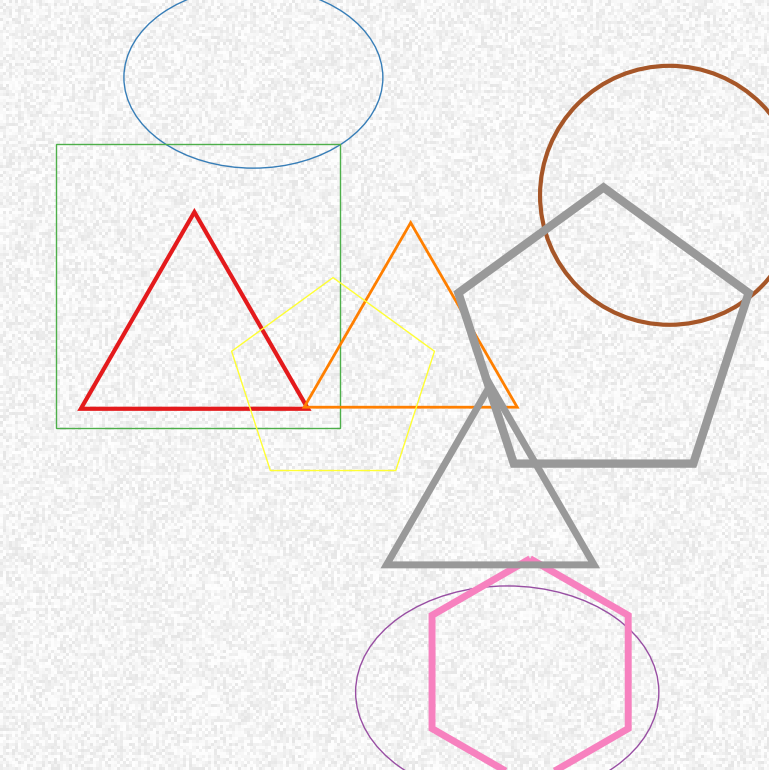[{"shape": "triangle", "thickness": 1.5, "radius": 0.85, "center": [0.252, 0.554]}, {"shape": "oval", "thickness": 0.5, "radius": 0.84, "center": [0.329, 0.899]}, {"shape": "square", "thickness": 0.5, "radius": 0.92, "center": [0.257, 0.628]}, {"shape": "oval", "thickness": 0.5, "radius": 0.98, "center": [0.659, 0.101]}, {"shape": "triangle", "thickness": 1, "radius": 0.8, "center": [0.533, 0.551]}, {"shape": "pentagon", "thickness": 0.5, "radius": 0.69, "center": [0.433, 0.501]}, {"shape": "circle", "thickness": 1.5, "radius": 0.84, "center": [0.87, 0.746]}, {"shape": "hexagon", "thickness": 2.5, "radius": 0.74, "center": [0.688, 0.127]}, {"shape": "triangle", "thickness": 2.5, "radius": 0.78, "center": [0.637, 0.344]}, {"shape": "pentagon", "thickness": 3, "radius": 0.99, "center": [0.784, 0.558]}]